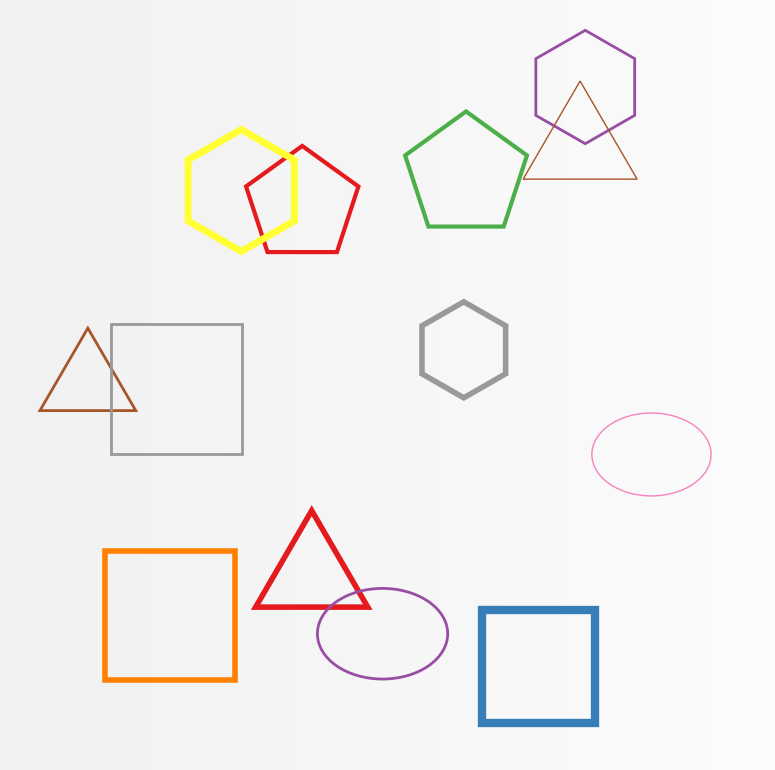[{"shape": "triangle", "thickness": 2, "radius": 0.42, "center": [0.402, 0.253]}, {"shape": "pentagon", "thickness": 1.5, "radius": 0.38, "center": [0.39, 0.734]}, {"shape": "square", "thickness": 3, "radius": 0.37, "center": [0.695, 0.134]}, {"shape": "pentagon", "thickness": 1.5, "radius": 0.41, "center": [0.601, 0.773]}, {"shape": "hexagon", "thickness": 1, "radius": 0.37, "center": [0.755, 0.887]}, {"shape": "oval", "thickness": 1, "radius": 0.42, "center": [0.494, 0.177]}, {"shape": "square", "thickness": 2, "radius": 0.42, "center": [0.219, 0.2]}, {"shape": "hexagon", "thickness": 2.5, "radius": 0.4, "center": [0.311, 0.753]}, {"shape": "triangle", "thickness": 0.5, "radius": 0.42, "center": [0.749, 0.81]}, {"shape": "triangle", "thickness": 1, "radius": 0.36, "center": [0.113, 0.502]}, {"shape": "oval", "thickness": 0.5, "radius": 0.38, "center": [0.841, 0.41]}, {"shape": "hexagon", "thickness": 2, "radius": 0.31, "center": [0.598, 0.546]}, {"shape": "square", "thickness": 1, "radius": 0.42, "center": [0.228, 0.495]}]